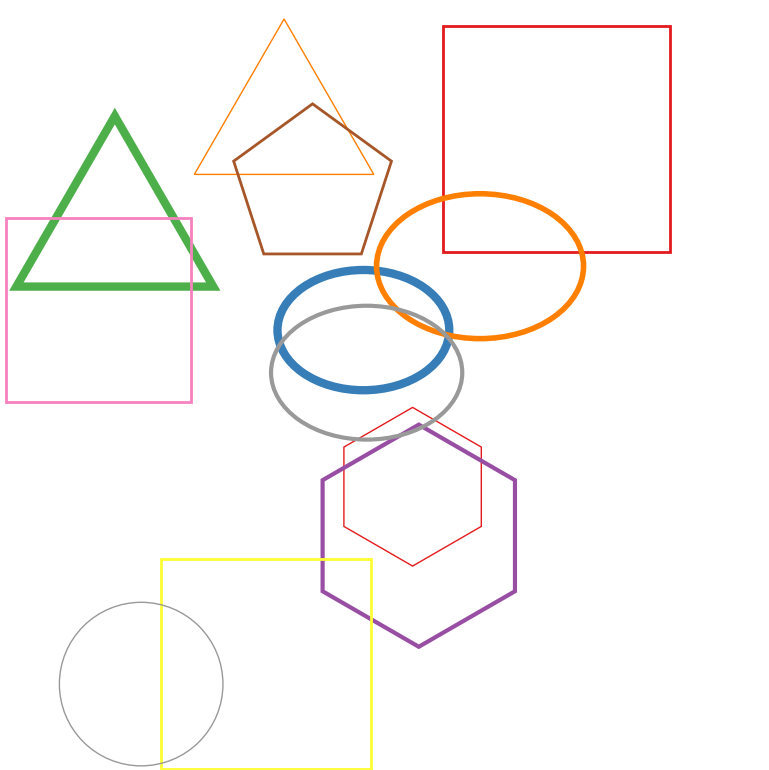[{"shape": "square", "thickness": 1, "radius": 0.74, "center": [0.723, 0.819]}, {"shape": "hexagon", "thickness": 0.5, "radius": 0.52, "center": [0.536, 0.368]}, {"shape": "oval", "thickness": 3, "radius": 0.56, "center": [0.472, 0.571]}, {"shape": "triangle", "thickness": 3, "radius": 0.74, "center": [0.149, 0.702]}, {"shape": "hexagon", "thickness": 1.5, "radius": 0.72, "center": [0.544, 0.304]}, {"shape": "oval", "thickness": 2, "radius": 0.67, "center": [0.623, 0.654]}, {"shape": "triangle", "thickness": 0.5, "radius": 0.67, "center": [0.369, 0.841]}, {"shape": "square", "thickness": 1, "radius": 0.68, "center": [0.345, 0.138]}, {"shape": "pentagon", "thickness": 1, "radius": 0.54, "center": [0.406, 0.757]}, {"shape": "square", "thickness": 1, "radius": 0.6, "center": [0.128, 0.598]}, {"shape": "circle", "thickness": 0.5, "radius": 0.53, "center": [0.183, 0.112]}, {"shape": "oval", "thickness": 1.5, "radius": 0.62, "center": [0.476, 0.516]}]